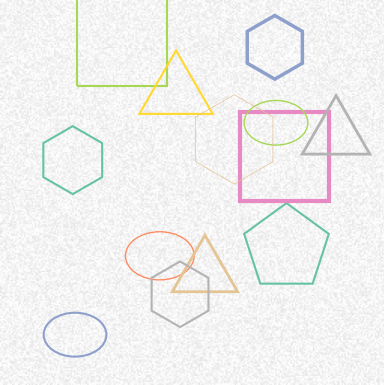[{"shape": "hexagon", "thickness": 1.5, "radius": 0.44, "center": [0.189, 0.584]}, {"shape": "pentagon", "thickness": 1.5, "radius": 0.58, "center": [0.744, 0.357]}, {"shape": "oval", "thickness": 1, "radius": 0.45, "center": [0.415, 0.336]}, {"shape": "oval", "thickness": 1.5, "radius": 0.41, "center": [0.195, 0.131]}, {"shape": "hexagon", "thickness": 2.5, "radius": 0.41, "center": [0.714, 0.877]}, {"shape": "square", "thickness": 3, "radius": 0.58, "center": [0.739, 0.595]}, {"shape": "oval", "thickness": 1, "radius": 0.41, "center": [0.717, 0.681]}, {"shape": "square", "thickness": 1.5, "radius": 0.58, "center": [0.316, 0.892]}, {"shape": "triangle", "thickness": 1.5, "radius": 0.55, "center": [0.457, 0.759]}, {"shape": "hexagon", "thickness": 0.5, "radius": 0.58, "center": [0.608, 0.638]}, {"shape": "triangle", "thickness": 2, "radius": 0.49, "center": [0.532, 0.291]}, {"shape": "hexagon", "thickness": 1.5, "radius": 0.43, "center": [0.468, 0.236]}, {"shape": "triangle", "thickness": 2, "radius": 0.51, "center": [0.873, 0.65]}]